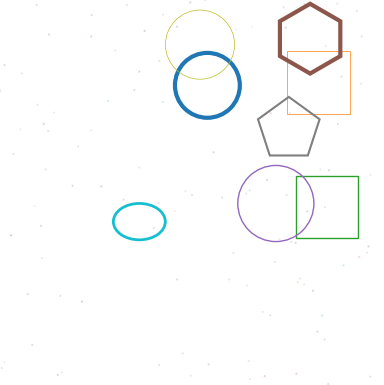[{"shape": "circle", "thickness": 3, "radius": 0.42, "center": [0.539, 0.778]}, {"shape": "square", "thickness": 0.5, "radius": 0.41, "center": [0.827, 0.785]}, {"shape": "square", "thickness": 1, "radius": 0.41, "center": [0.85, 0.463]}, {"shape": "circle", "thickness": 1, "radius": 0.49, "center": [0.716, 0.471]}, {"shape": "hexagon", "thickness": 3, "radius": 0.45, "center": [0.805, 0.9]}, {"shape": "pentagon", "thickness": 1.5, "radius": 0.42, "center": [0.75, 0.664]}, {"shape": "circle", "thickness": 0.5, "radius": 0.45, "center": [0.519, 0.884]}, {"shape": "oval", "thickness": 2, "radius": 0.34, "center": [0.362, 0.424]}]